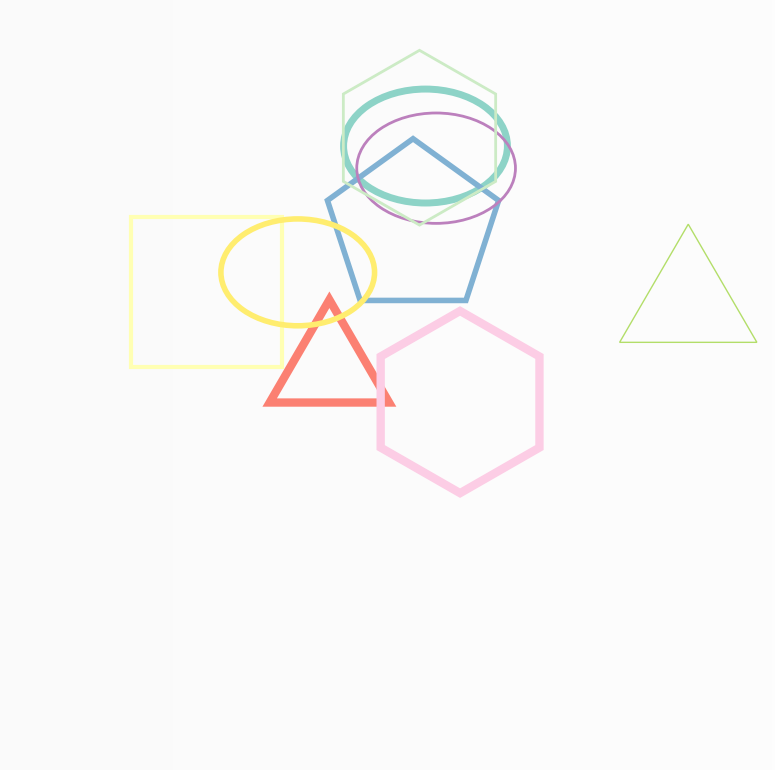[{"shape": "oval", "thickness": 2.5, "radius": 0.53, "center": [0.549, 0.81]}, {"shape": "square", "thickness": 1.5, "radius": 0.49, "center": [0.267, 0.621]}, {"shape": "triangle", "thickness": 3, "radius": 0.44, "center": [0.425, 0.522]}, {"shape": "pentagon", "thickness": 2, "radius": 0.58, "center": [0.533, 0.704]}, {"shape": "triangle", "thickness": 0.5, "radius": 0.51, "center": [0.888, 0.607]}, {"shape": "hexagon", "thickness": 3, "radius": 0.59, "center": [0.594, 0.478]}, {"shape": "oval", "thickness": 1, "radius": 0.51, "center": [0.563, 0.782]}, {"shape": "hexagon", "thickness": 1, "radius": 0.57, "center": [0.541, 0.821]}, {"shape": "oval", "thickness": 2, "radius": 0.5, "center": [0.384, 0.646]}]